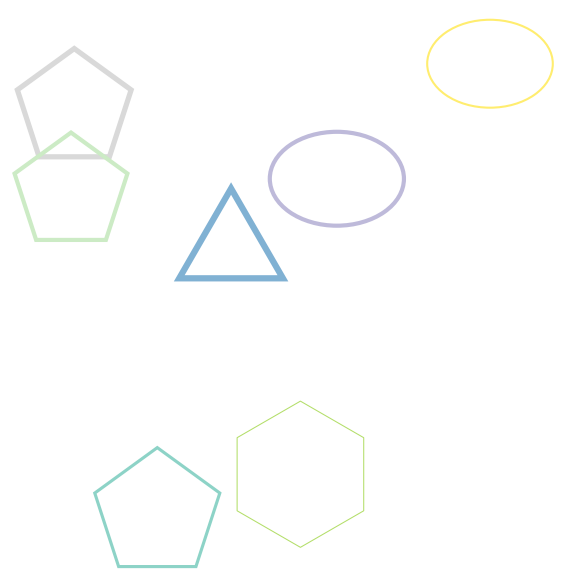[{"shape": "pentagon", "thickness": 1.5, "radius": 0.57, "center": [0.272, 0.11]}, {"shape": "oval", "thickness": 2, "radius": 0.58, "center": [0.583, 0.69]}, {"shape": "triangle", "thickness": 3, "radius": 0.52, "center": [0.4, 0.569]}, {"shape": "hexagon", "thickness": 0.5, "radius": 0.63, "center": [0.52, 0.178]}, {"shape": "pentagon", "thickness": 2.5, "radius": 0.52, "center": [0.129, 0.811]}, {"shape": "pentagon", "thickness": 2, "radius": 0.51, "center": [0.123, 0.667]}, {"shape": "oval", "thickness": 1, "radius": 0.54, "center": [0.848, 0.889]}]